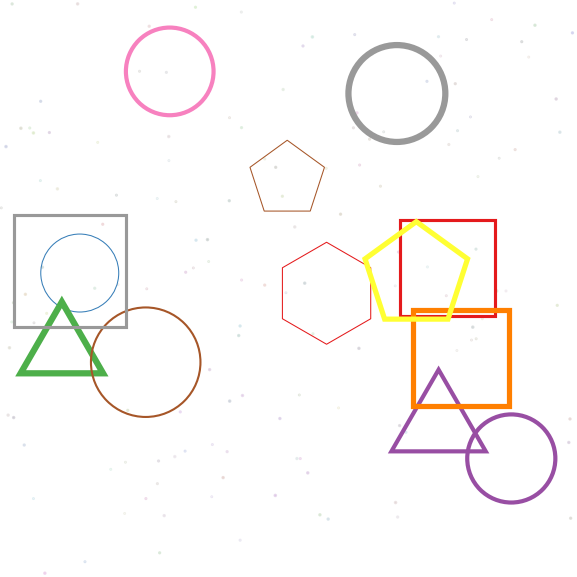[{"shape": "hexagon", "thickness": 0.5, "radius": 0.44, "center": [0.565, 0.491]}, {"shape": "square", "thickness": 1.5, "radius": 0.41, "center": [0.775, 0.535]}, {"shape": "circle", "thickness": 0.5, "radius": 0.34, "center": [0.138, 0.526]}, {"shape": "triangle", "thickness": 3, "radius": 0.41, "center": [0.107, 0.394]}, {"shape": "triangle", "thickness": 2, "radius": 0.47, "center": [0.759, 0.265]}, {"shape": "circle", "thickness": 2, "radius": 0.38, "center": [0.885, 0.205]}, {"shape": "square", "thickness": 2.5, "radius": 0.41, "center": [0.798, 0.379]}, {"shape": "pentagon", "thickness": 2.5, "radius": 0.47, "center": [0.721, 0.522]}, {"shape": "circle", "thickness": 1, "radius": 0.47, "center": [0.252, 0.372]}, {"shape": "pentagon", "thickness": 0.5, "radius": 0.34, "center": [0.497, 0.688]}, {"shape": "circle", "thickness": 2, "radius": 0.38, "center": [0.294, 0.876]}, {"shape": "circle", "thickness": 3, "radius": 0.42, "center": [0.687, 0.837]}, {"shape": "square", "thickness": 1.5, "radius": 0.49, "center": [0.122, 0.53]}]